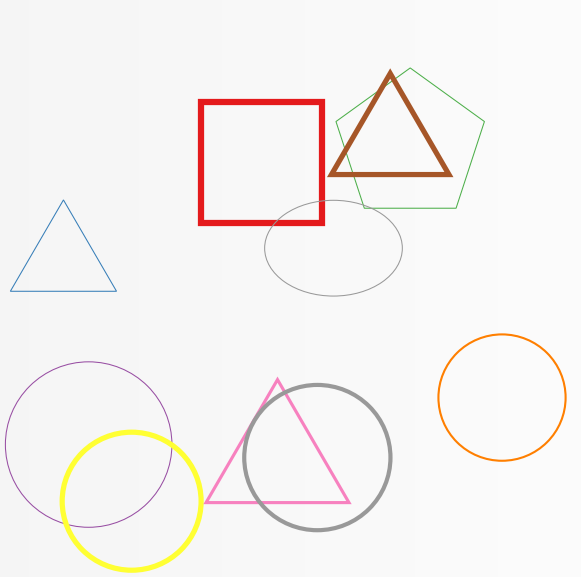[{"shape": "square", "thickness": 3, "radius": 0.52, "center": [0.45, 0.718]}, {"shape": "triangle", "thickness": 0.5, "radius": 0.53, "center": [0.109, 0.547]}, {"shape": "pentagon", "thickness": 0.5, "radius": 0.67, "center": [0.706, 0.747]}, {"shape": "circle", "thickness": 0.5, "radius": 0.72, "center": [0.153, 0.229]}, {"shape": "circle", "thickness": 1, "radius": 0.55, "center": [0.864, 0.311]}, {"shape": "circle", "thickness": 2.5, "radius": 0.6, "center": [0.226, 0.131]}, {"shape": "triangle", "thickness": 2.5, "radius": 0.58, "center": [0.671, 0.755]}, {"shape": "triangle", "thickness": 1.5, "radius": 0.71, "center": [0.477, 0.2]}, {"shape": "oval", "thickness": 0.5, "radius": 0.59, "center": [0.574, 0.569]}, {"shape": "circle", "thickness": 2, "radius": 0.63, "center": [0.546, 0.207]}]